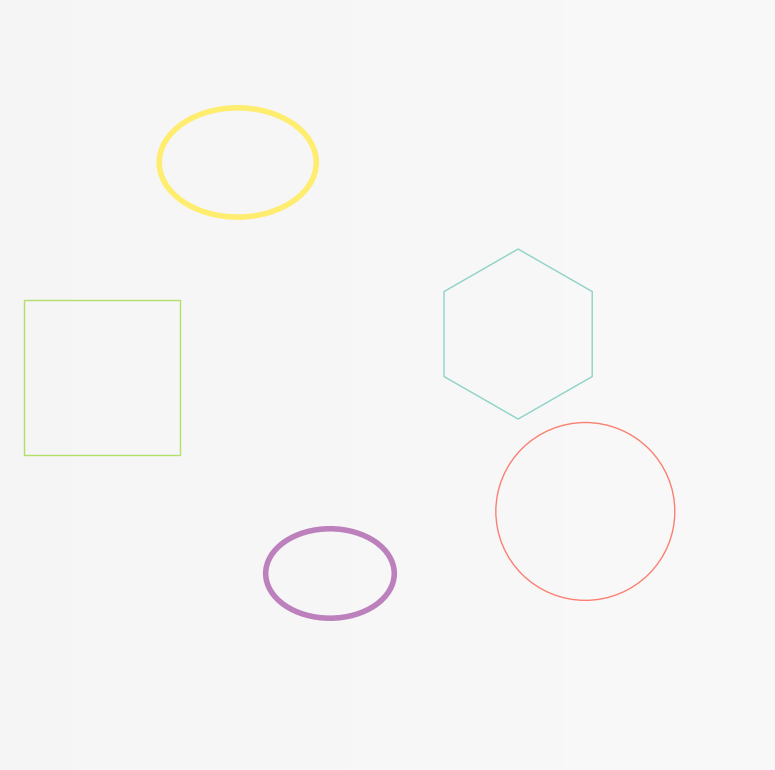[{"shape": "hexagon", "thickness": 0.5, "radius": 0.55, "center": [0.669, 0.566]}, {"shape": "circle", "thickness": 0.5, "radius": 0.58, "center": [0.755, 0.336]}, {"shape": "square", "thickness": 0.5, "radius": 0.5, "center": [0.131, 0.51]}, {"shape": "oval", "thickness": 2, "radius": 0.41, "center": [0.426, 0.255]}, {"shape": "oval", "thickness": 2, "radius": 0.51, "center": [0.307, 0.789]}]